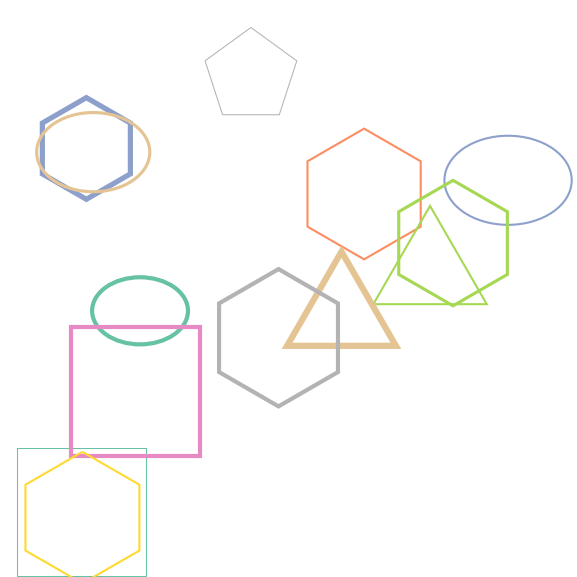[{"shape": "oval", "thickness": 2, "radius": 0.42, "center": [0.242, 0.461]}, {"shape": "square", "thickness": 0.5, "radius": 0.56, "center": [0.141, 0.113]}, {"shape": "hexagon", "thickness": 1, "radius": 0.57, "center": [0.63, 0.663]}, {"shape": "hexagon", "thickness": 2.5, "radius": 0.44, "center": [0.15, 0.742]}, {"shape": "oval", "thickness": 1, "radius": 0.55, "center": [0.88, 0.687]}, {"shape": "square", "thickness": 2, "radius": 0.56, "center": [0.235, 0.321]}, {"shape": "hexagon", "thickness": 1.5, "radius": 0.54, "center": [0.785, 0.578]}, {"shape": "triangle", "thickness": 1, "radius": 0.57, "center": [0.745, 0.529]}, {"shape": "hexagon", "thickness": 1, "radius": 0.57, "center": [0.143, 0.103]}, {"shape": "oval", "thickness": 1.5, "radius": 0.49, "center": [0.161, 0.736]}, {"shape": "triangle", "thickness": 3, "radius": 0.54, "center": [0.591, 0.455]}, {"shape": "pentagon", "thickness": 0.5, "radius": 0.42, "center": [0.434, 0.868]}, {"shape": "hexagon", "thickness": 2, "radius": 0.59, "center": [0.482, 0.414]}]